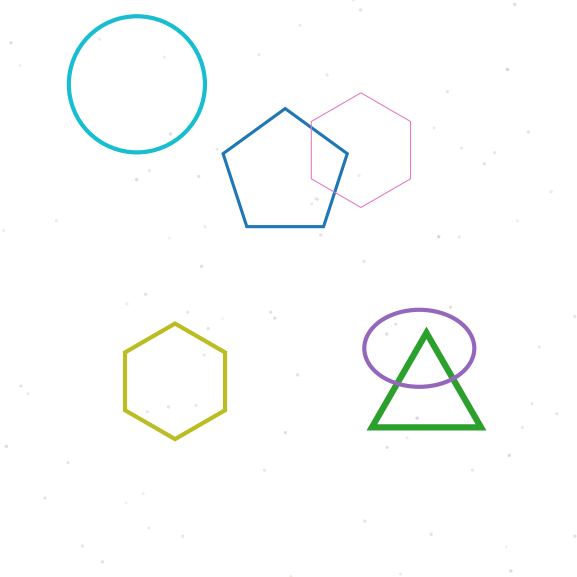[{"shape": "pentagon", "thickness": 1.5, "radius": 0.57, "center": [0.494, 0.698]}, {"shape": "triangle", "thickness": 3, "radius": 0.55, "center": [0.738, 0.314]}, {"shape": "oval", "thickness": 2, "radius": 0.48, "center": [0.726, 0.396]}, {"shape": "hexagon", "thickness": 0.5, "radius": 0.5, "center": [0.625, 0.739]}, {"shape": "hexagon", "thickness": 2, "radius": 0.5, "center": [0.303, 0.339]}, {"shape": "circle", "thickness": 2, "radius": 0.59, "center": [0.237, 0.853]}]